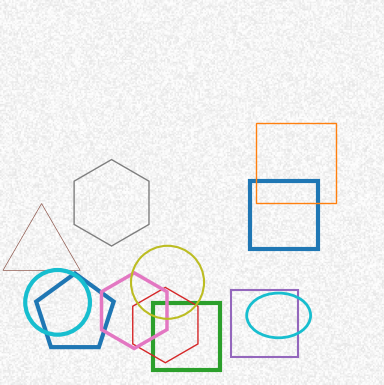[{"shape": "pentagon", "thickness": 3, "radius": 0.53, "center": [0.195, 0.184]}, {"shape": "square", "thickness": 3, "radius": 0.44, "center": [0.737, 0.441]}, {"shape": "square", "thickness": 1, "radius": 0.52, "center": [0.769, 0.577]}, {"shape": "square", "thickness": 3, "radius": 0.44, "center": [0.485, 0.127]}, {"shape": "hexagon", "thickness": 1, "radius": 0.49, "center": [0.429, 0.156]}, {"shape": "square", "thickness": 1.5, "radius": 0.43, "center": [0.688, 0.159]}, {"shape": "triangle", "thickness": 0.5, "radius": 0.58, "center": [0.108, 0.356]}, {"shape": "hexagon", "thickness": 2.5, "radius": 0.49, "center": [0.349, 0.193]}, {"shape": "hexagon", "thickness": 1, "radius": 0.56, "center": [0.29, 0.473]}, {"shape": "circle", "thickness": 1.5, "radius": 0.47, "center": [0.435, 0.267]}, {"shape": "circle", "thickness": 3, "radius": 0.42, "center": [0.15, 0.215]}, {"shape": "oval", "thickness": 2, "radius": 0.41, "center": [0.724, 0.181]}]